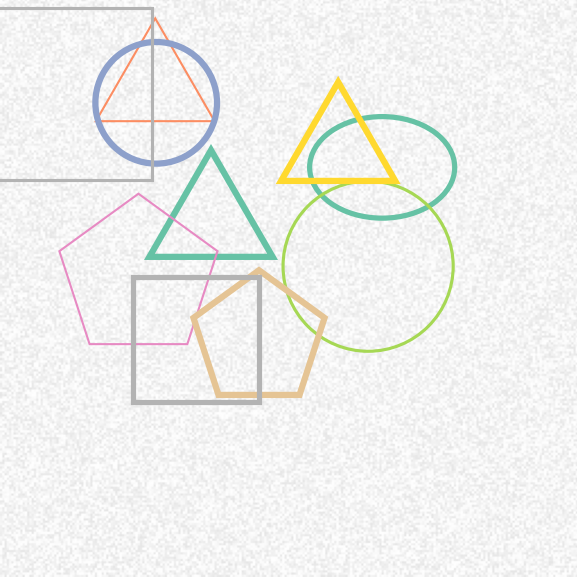[{"shape": "triangle", "thickness": 3, "radius": 0.62, "center": [0.365, 0.616]}, {"shape": "oval", "thickness": 2.5, "radius": 0.63, "center": [0.662, 0.709]}, {"shape": "triangle", "thickness": 1, "radius": 0.59, "center": [0.269, 0.849]}, {"shape": "circle", "thickness": 3, "radius": 0.53, "center": [0.27, 0.821]}, {"shape": "pentagon", "thickness": 1, "radius": 0.72, "center": [0.24, 0.52]}, {"shape": "circle", "thickness": 1.5, "radius": 0.74, "center": [0.637, 0.538]}, {"shape": "triangle", "thickness": 3, "radius": 0.57, "center": [0.586, 0.743]}, {"shape": "pentagon", "thickness": 3, "radius": 0.6, "center": [0.448, 0.412]}, {"shape": "square", "thickness": 1.5, "radius": 0.74, "center": [0.115, 0.836]}, {"shape": "square", "thickness": 2.5, "radius": 0.54, "center": [0.339, 0.411]}]